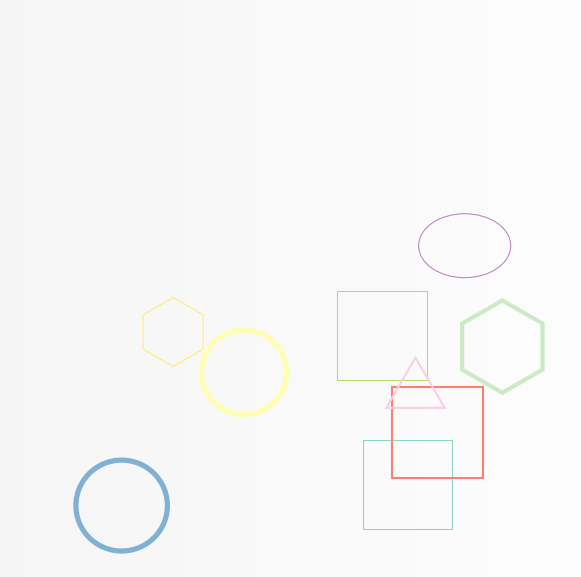[{"shape": "square", "thickness": 0.5, "radius": 0.38, "center": [0.701, 0.16]}, {"shape": "circle", "thickness": 2.5, "radius": 0.37, "center": [0.42, 0.355]}, {"shape": "square", "thickness": 1, "radius": 0.39, "center": [0.753, 0.25]}, {"shape": "circle", "thickness": 2.5, "radius": 0.39, "center": [0.209, 0.124]}, {"shape": "square", "thickness": 0.5, "radius": 0.39, "center": [0.657, 0.418]}, {"shape": "triangle", "thickness": 1, "radius": 0.29, "center": [0.715, 0.322]}, {"shape": "oval", "thickness": 0.5, "radius": 0.4, "center": [0.799, 0.574]}, {"shape": "hexagon", "thickness": 2, "radius": 0.4, "center": [0.864, 0.399]}, {"shape": "hexagon", "thickness": 0.5, "radius": 0.3, "center": [0.298, 0.424]}]